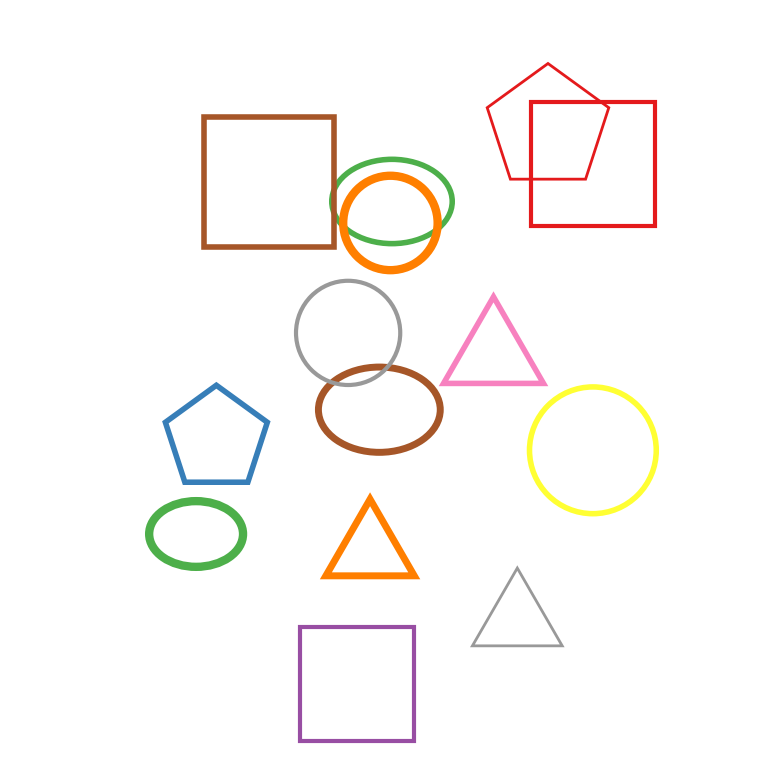[{"shape": "pentagon", "thickness": 1, "radius": 0.42, "center": [0.712, 0.834]}, {"shape": "square", "thickness": 1.5, "radius": 0.4, "center": [0.77, 0.787]}, {"shape": "pentagon", "thickness": 2, "radius": 0.35, "center": [0.281, 0.43]}, {"shape": "oval", "thickness": 3, "radius": 0.3, "center": [0.255, 0.307]}, {"shape": "oval", "thickness": 2, "radius": 0.39, "center": [0.509, 0.738]}, {"shape": "square", "thickness": 1.5, "radius": 0.37, "center": [0.463, 0.111]}, {"shape": "circle", "thickness": 3, "radius": 0.31, "center": [0.507, 0.71]}, {"shape": "triangle", "thickness": 2.5, "radius": 0.33, "center": [0.481, 0.285]}, {"shape": "circle", "thickness": 2, "radius": 0.41, "center": [0.77, 0.415]}, {"shape": "square", "thickness": 2, "radius": 0.42, "center": [0.349, 0.764]}, {"shape": "oval", "thickness": 2.5, "radius": 0.4, "center": [0.493, 0.468]}, {"shape": "triangle", "thickness": 2, "radius": 0.37, "center": [0.641, 0.54]}, {"shape": "circle", "thickness": 1.5, "radius": 0.34, "center": [0.452, 0.568]}, {"shape": "triangle", "thickness": 1, "radius": 0.34, "center": [0.672, 0.195]}]